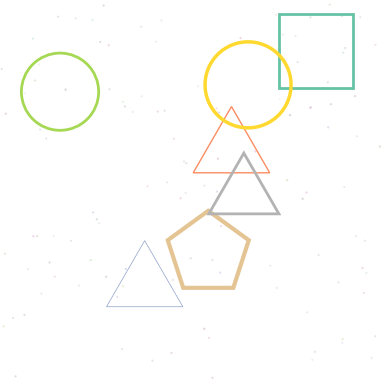[{"shape": "square", "thickness": 2, "radius": 0.48, "center": [0.822, 0.867]}, {"shape": "triangle", "thickness": 1, "radius": 0.57, "center": [0.601, 0.609]}, {"shape": "triangle", "thickness": 0.5, "radius": 0.57, "center": [0.376, 0.261]}, {"shape": "circle", "thickness": 2, "radius": 0.5, "center": [0.156, 0.762]}, {"shape": "circle", "thickness": 2.5, "radius": 0.56, "center": [0.644, 0.78]}, {"shape": "pentagon", "thickness": 3, "radius": 0.55, "center": [0.541, 0.342]}, {"shape": "triangle", "thickness": 2, "radius": 0.53, "center": [0.633, 0.497]}]